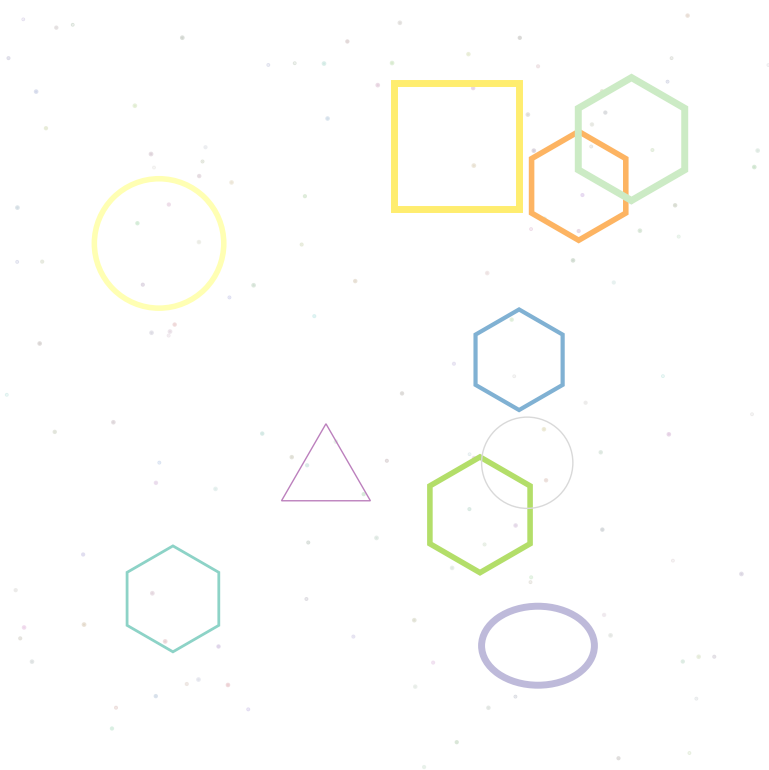[{"shape": "hexagon", "thickness": 1, "radius": 0.34, "center": [0.225, 0.222]}, {"shape": "circle", "thickness": 2, "radius": 0.42, "center": [0.207, 0.684]}, {"shape": "oval", "thickness": 2.5, "radius": 0.37, "center": [0.699, 0.161]}, {"shape": "hexagon", "thickness": 1.5, "radius": 0.33, "center": [0.674, 0.533]}, {"shape": "hexagon", "thickness": 2, "radius": 0.35, "center": [0.752, 0.759]}, {"shape": "hexagon", "thickness": 2, "radius": 0.38, "center": [0.623, 0.331]}, {"shape": "circle", "thickness": 0.5, "radius": 0.3, "center": [0.685, 0.399]}, {"shape": "triangle", "thickness": 0.5, "radius": 0.33, "center": [0.423, 0.383]}, {"shape": "hexagon", "thickness": 2.5, "radius": 0.4, "center": [0.82, 0.819]}, {"shape": "square", "thickness": 2.5, "radius": 0.41, "center": [0.593, 0.81]}]